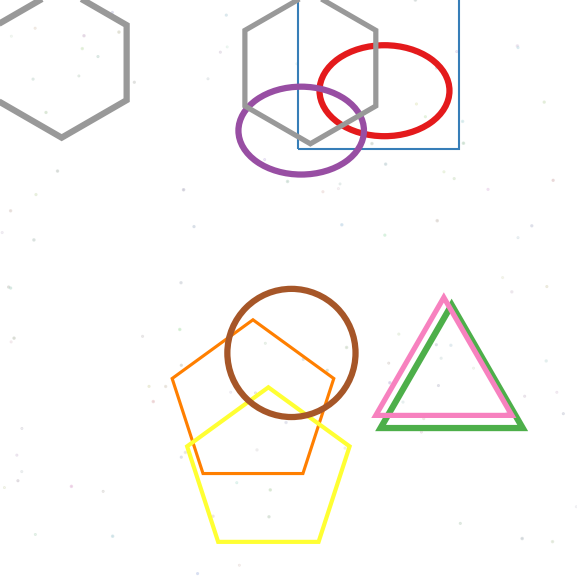[{"shape": "oval", "thickness": 3, "radius": 0.56, "center": [0.666, 0.842]}, {"shape": "square", "thickness": 1, "radius": 0.7, "center": [0.655, 0.88]}, {"shape": "triangle", "thickness": 3, "radius": 0.71, "center": [0.782, 0.329]}, {"shape": "oval", "thickness": 3, "radius": 0.54, "center": [0.522, 0.773]}, {"shape": "pentagon", "thickness": 1.5, "radius": 0.74, "center": [0.438, 0.298]}, {"shape": "pentagon", "thickness": 2, "radius": 0.74, "center": [0.465, 0.181]}, {"shape": "circle", "thickness": 3, "radius": 0.55, "center": [0.505, 0.388]}, {"shape": "triangle", "thickness": 2.5, "radius": 0.68, "center": [0.769, 0.348]}, {"shape": "hexagon", "thickness": 3, "radius": 0.65, "center": [0.107, 0.891]}, {"shape": "hexagon", "thickness": 2.5, "radius": 0.65, "center": [0.537, 0.881]}]